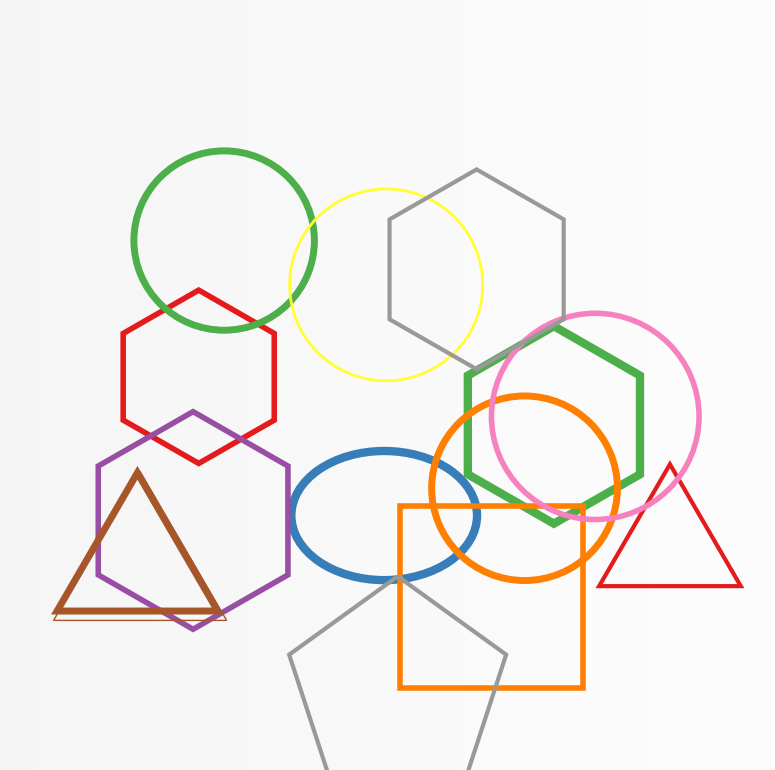[{"shape": "hexagon", "thickness": 2, "radius": 0.56, "center": [0.256, 0.511]}, {"shape": "triangle", "thickness": 1.5, "radius": 0.53, "center": [0.864, 0.292]}, {"shape": "oval", "thickness": 3, "radius": 0.6, "center": [0.496, 0.33]}, {"shape": "circle", "thickness": 2.5, "radius": 0.58, "center": [0.289, 0.688]}, {"shape": "hexagon", "thickness": 3, "radius": 0.64, "center": [0.715, 0.448]}, {"shape": "hexagon", "thickness": 2, "radius": 0.71, "center": [0.249, 0.324]}, {"shape": "square", "thickness": 2, "radius": 0.59, "center": [0.634, 0.225]}, {"shape": "circle", "thickness": 2.5, "radius": 0.6, "center": [0.677, 0.366]}, {"shape": "circle", "thickness": 1, "radius": 0.62, "center": [0.498, 0.63]}, {"shape": "triangle", "thickness": 0.5, "radius": 0.64, "center": [0.181, 0.259]}, {"shape": "triangle", "thickness": 2.5, "radius": 0.6, "center": [0.177, 0.266]}, {"shape": "circle", "thickness": 2, "radius": 0.67, "center": [0.768, 0.459]}, {"shape": "pentagon", "thickness": 1.5, "radius": 0.74, "center": [0.513, 0.104]}, {"shape": "hexagon", "thickness": 1.5, "radius": 0.65, "center": [0.615, 0.65]}]